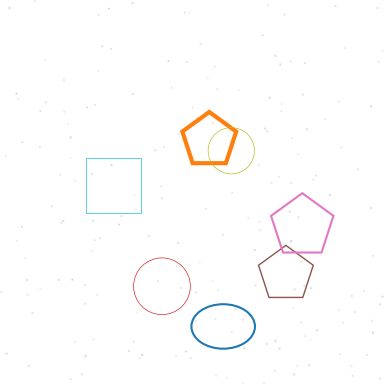[{"shape": "oval", "thickness": 1.5, "radius": 0.41, "center": [0.58, 0.152]}, {"shape": "pentagon", "thickness": 3, "radius": 0.37, "center": [0.544, 0.636]}, {"shape": "circle", "thickness": 0.5, "radius": 0.37, "center": [0.421, 0.256]}, {"shape": "pentagon", "thickness": 1, "radius": 0.37, "center": [0.743, 0.288]}, {"shape": "pentagon", "thickness": 1.5, "radius": 0.43, "center": [0.785, 0.413]}, {"shape": "circle", "thickness": 0.5, "radius": 0.3, "center": [0.601, 0.608]}, {"shape": "square", "thickness": 0.5, "radius": 0.36, "center": [0.295, 0.519]}]